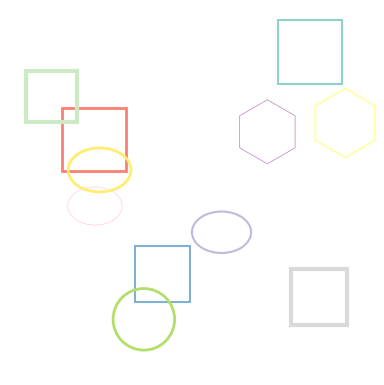[{"shape": "square", "thickness": 1.5, "radius": 0.41, "center": [0.806, 0.865]}, {"shape": "hexagon", "thickness": 1.5, "radius": 0.45, "center": [0.897, 0.681]}, {"shape": "oval", "thickness": 1.5, "radius": 0.38, "center": [0.575, 0.397]}, {"shape": "square", "thickness": 2, "radius": 0.41, "center": [0.244, 0.637]}, {"shape": "square", "thickness": 1.5, "radius": 0.36, "center": [0.422, 0.289]}, {"shape": "circle", "thickness": 2, "radius": 0.4, "center": [0.374, 0.171]}, {"shape": "oval", "thickness": 0.5, "radius": 0.35, "center": [0.247, 0.465]}, {"shape": "square", "thickness": 3, "radius": 0.36, "center": [0.829, 0.229]}, {"shape": "hexagon", "thickness": 0.5, "radius": 0.42, "center": [0.694, 0.658]}, {"shape": "square", "thickness": 3, "radius": 0.33, "center": [0.134, 0.749]}, {"shape": "oval", "thickness": 2, "radius": 0.41, "center": [0.259, 0.559]}]